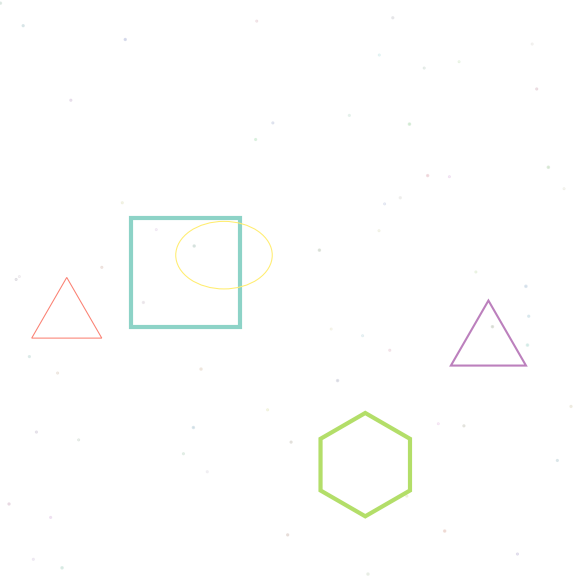[{"shape": "square", "thickness": 2, "radius": 0.47, "center": [0.322, 0.527]}, {"shape": "triangle", "thickness": 0.5, "radius": 0.35, "center": [0.116, 0.449]}, {"shape": "hexagon", "thickness": 2, "radius": 0.45, "center": [0.632, 0.195]}, {"shape": "triangle", "thickness": 1, "radius": 0.38, "center": [0.846, 0.404]}, {"shape": "oval", "thickness": 0.5, "radius": 0.42, "center": [0.388, 0.557]}]